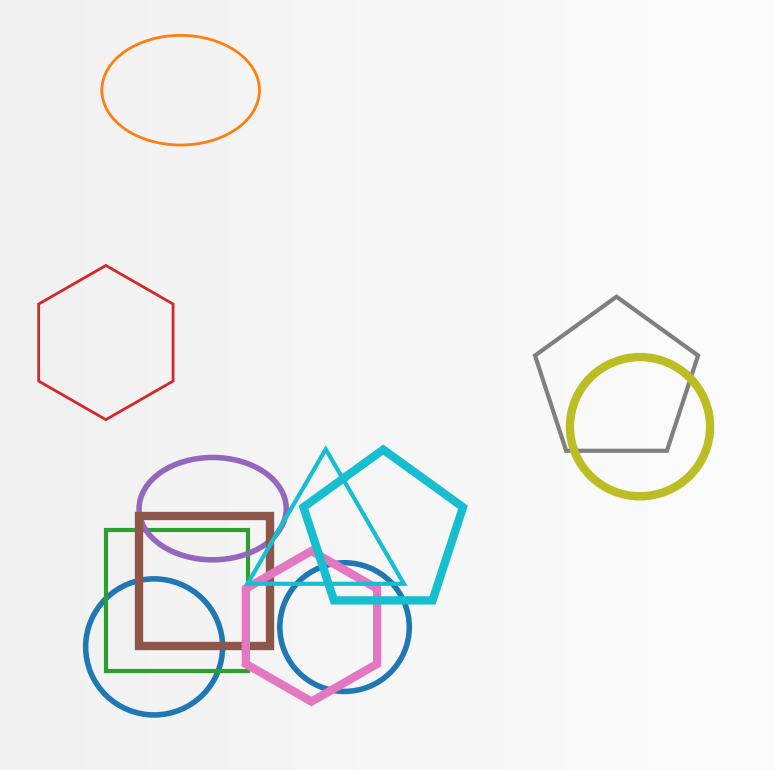[{"shape": "circle", "thickness": 2, "radius": 0.44, "center": [0.199, 0.16]}, {"shape": "circle", "thickness": 2, "radius": 0.42, "center": [0.445, 0.186]}, {"shape": "oval", "thickness": 1, "radius": 0.51, "center": [0.233, 0.883]}, {"shape": "square", "thickness": 1.5, "radius": 0.46, "center": [0.228, 0.22]}, {"shape": "hexagon", "thickness": 1, "radius": 0.5, "center": [0.137, 0.555]}, {"shape": "oval", "thickness": 2, "radius": 0.47, "center": [0.274, 0.339]}, {"shape": "square", "thickness": 3, "radius": 0.42, "center": [0.264, 0.246]}, {"shape": "hexagon", "thickness": 3, "radius": 0.49, "center": [0.402, 0.187]}, {"shape": "pentagon", "thickness": 1.5, "radius": 0.55, "center": [0.796, 0.504]}, {"shape": "circle", "thickness": 3, "radius": 0.45, "center": [0.826, 0.446]}, {"shape": "pentagon", "thickness": 3, "radius": 0.54, "center": [0.494, 0.308]}, {"shape": "triangle", "thickness": 1.5, "radius": 0.58, "center": [0.42, 0.3]}]